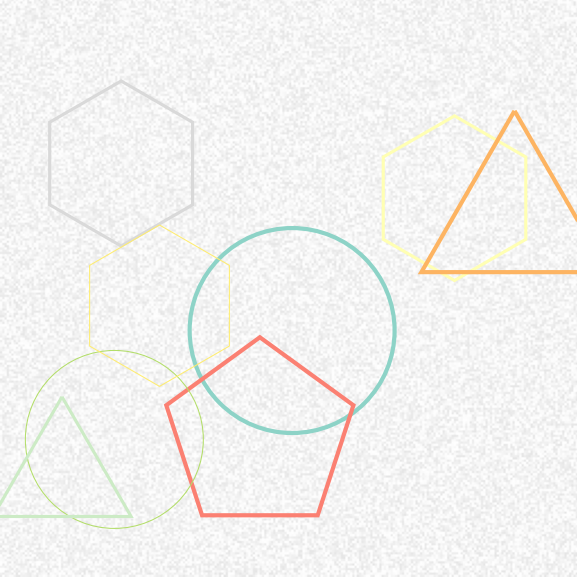[{"shape": "circle", "thickness": 2, "radius": 0.89, "center": [0.506, 0.427]}, {"shape": "hexagon", "thickness": 1.5, "radius": 0.71, "center": [0.787, 0.656]}, {"shape": "pentagon", "thickness": 2, "radius": 0.85, "center": [0.45, 0.245]}, {"shape": "triangle", "thickness": 2, "radius": 0.93, "center": [0.891, 0.621]}, {"shape": "circle", "thickness": 0.5, "radius": 0.77, "center": [0.198, 0.238]}, {"shape": "hexagon", "thickness": 1.5, "radius": 0.71, "center": [0.21, 0.716]}, {"shape": "triangle", "thickness": 1.5, "radius": 0.69, "center": [0.107, 0.174]}, {"shape": "hexagon", "thickness": 0.5, "radius": 0.7, "center": [0.276, 0.47]}]